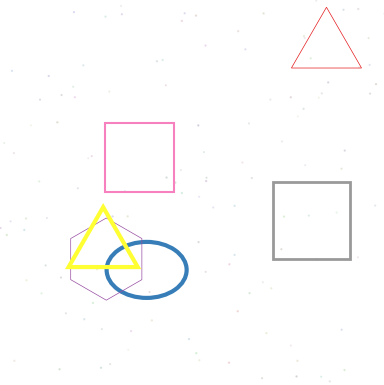[{"shape": "triangle", "thickness": 0.5, "radius": 0.53, "center": [0.848, 0.876]}, {"shape": "oval", "thickness": 3, "radius": 0.52, "center": [0.381, 0.299]}, {"shape": "hexagon", "thickness": 0.5, "radius": 0.53, "center": [0.276, 0.327]}, {"shape": "triangle", "thickness": 3, "radius": 0.52, "center": [0.268, 0.358]}, {"shape": "square", "thickness": 1.5, "radius": 0.45, "center": [0.362, 0.59]}, {"shape": "square", "thickness": 2, "radius": 0.5, "center": [0.81, 0.428]}]